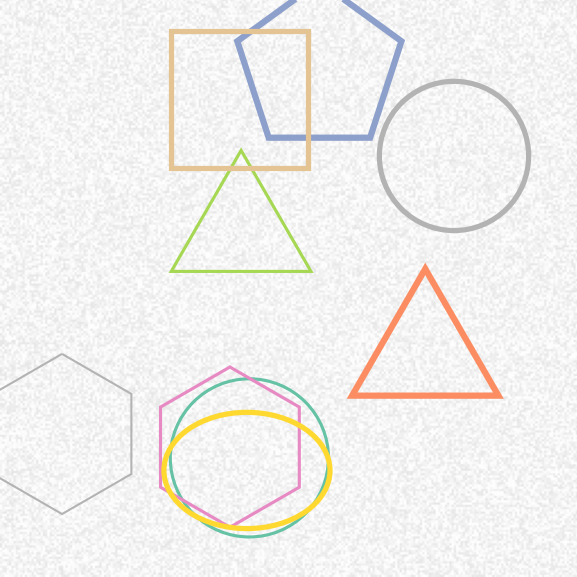[{"shape": "circle", "thickness": 1.5, "radius": 0.68, "center": [0.432, 0.206]}, {"shape": "triangle", "thickness": 3, "radius": 0.73, "center": [0.736, 0.387]}, {"shape": "pentagon", "thickness": 3, "radius": 0.75, "center": [0.553, 0.882]}, {"shape": "hexagon", "thickness": 1.5, "radius": 0.69, "center": [0.398, 0.225]}, {"shape": "triangle", "thickness": 1.5, "radius": 0.7, "center": [0.418, 0.599]}, {"shape": "oval", "thickness": 2.5, "radius": 0.72, "center": [0.428, 0.184]}, {"shape": "square", "thickness": 2.5, "radius": 0.59, "center": [0.415, 0.827]}, {"shape": "circle", "thickness": 2.5, "radius": 0.65, "center": [0.786, 0.729]}, {"shape": "hexagon", "thickness": 1, "radius": 0.69, "center": [0.107, 0.248]}]